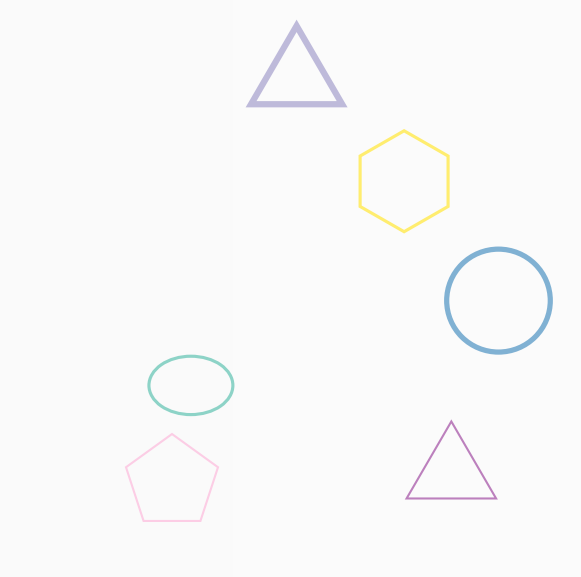[{"shape": "oval", "thickness": 1.5, "radius": 0.36, "center": [0.328, 0.332]}, {"shape": "triangle", "thickness": 3, "radius": 0.45, "center": [0.51, 0.864]}, {"shape": "circle", "thickness": 2.5, "radius": 0.45, "center": [0.858, 0.479]}, {"shape": "pentagon", "thickness": 1, "radius": 0.42, "center": [0.296, 0.164]}, {"shape": "triangle", "thickness": 1, "radius": 0.44, "center": [0.776, 0.18]}, {"shape": "hexagon", "thickness": 1.5, "radius": 0.44, "center": [0.695, 0.685]}]